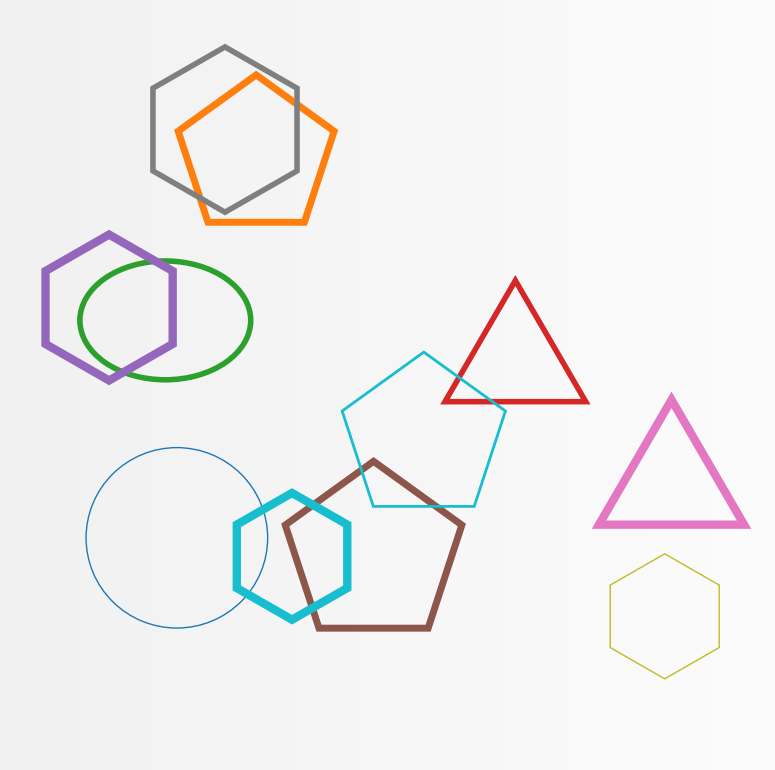[{"shape": "circle", "thickness": 0.5, "radius": 0.59, "center": [0.228, 0.302]}, {"shape": "pentagon", "thickness": 2.5, "radius": 0.53, "center": [0.331, 0.797]}, {"shape": "oval", "thickness": 2, "radius": 0.55, "center": [0.213, 0.584]}, {"shape": "triangle", "thickness": 2, "radius": 0.52, "center": [0.665, 0.531]}, {"shape": "hexagon", "thickness": 3, "radius": 0.47, "center": [0.141, 0.601]}, {"shape": "pentagon", "thickness": 2.5, "radius": 0.6, "center": [0.482, 0.281]}, {"shape": "triangle", "thickness": 3, "radius": 0.54, "center": [0.866, 0.373]}, {"shape": "hexagon", "thickness": 2, "radius": 0.54, "center": [0.29, 0.832]}, {"shape": "hexagon", "thickness": 0.5, "radius": 0.41, "center": [0.858, 0.2]}, {"shape": "hexagon", "thickness": 3, "radius": 0.41, "center": [0.377, 0.278]}, {"shape": "pentagon", "thickness": 1, "radius": 0.55, "center": [0.547, 0.432]}]